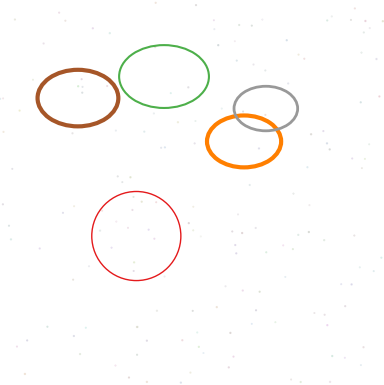[{"shape": "circle", "thickness": 1, "radius": 0.58, "center": [0.354, 0.387]}, {"shape": "oval", "thickness": 1.5, "radius": 0.58, "center": [0.426, 0.801]}, {"shape": "oval", "thickness": 3, "radius": 0.48, "center": [0.634, 0.633]}, {"shape": "oval", "thickness": 3, "radius": 0.52, "center": [0.202, 0.745]}, {"shape": "oval", "thickness": 2, "radius": 0.41, "center": [0.69, 0.718]}]